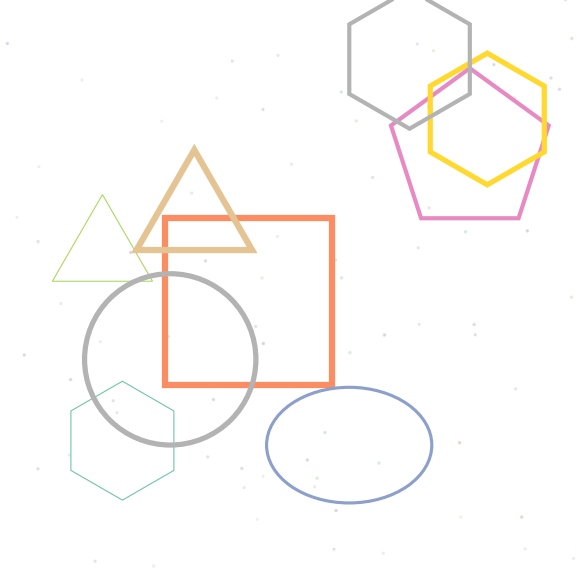[{"shape": "hexagon", "thickness": 0.5, "radius": 0.51, "center": [0.212, 0.236]}, {"shape": "square", "thickness": 3, "radius": 0.72, "center": [0.43, 0.477]}, {"shape": "oval", "thickness": 1.5, "radius": 0.72, "center": [0.605, 0.228]}, {"shape": "pentagon", "thickness": 2, "radius": 0.72, "center": [0.814, 0.737]}, {"shape": "triangle", "thickness": 0.5, "radius": 0.5, "center": [0.177, 0.562]}, {"shape": "hexagon", "thickness": 2.5, "radius": 0.57, "center": [0.844, 0.793]}, {"shape": "triangle", "thickness": 3, "radius": 0.58, "center": [0.336, 0.624]}, {"shape": "hexagon", "thickness": 2, "radius": 0.6, "center": [0.709, 0.897]}, {"shape": "circle", "thickness": 2.5, "radius": 0.74, "center": [0.295, 0.377]}]